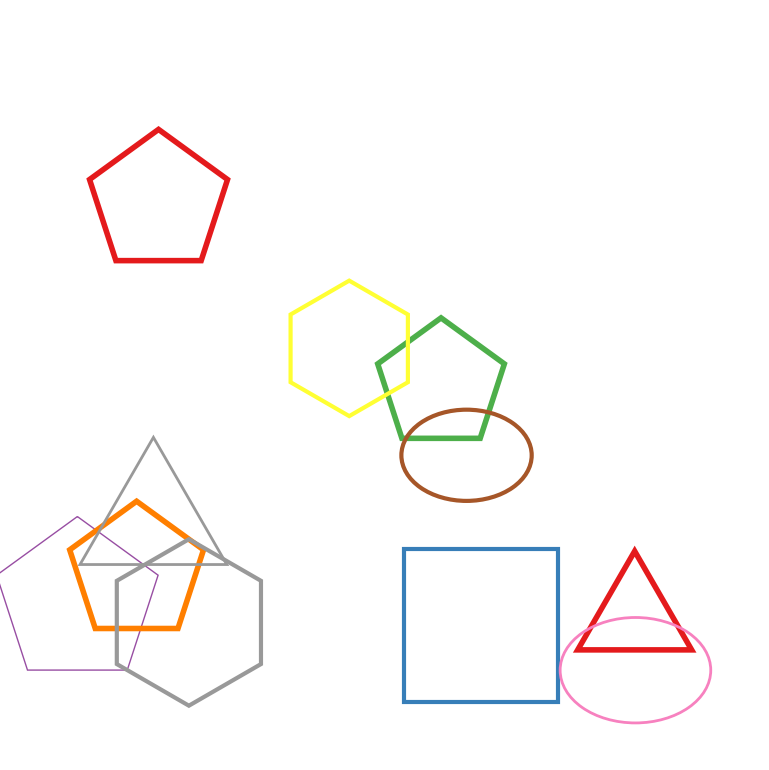[{"shape": "pentagon", "thickness": 2, "radius": 0.47, "center": [0.206, 0.738]}, {"shape": "triangle", "thickness": 2, "radius": 0.43, "center": [0.824, 0.199]}, {"shape": "square", "thickness": 1.5, "radius": 0.5, "center": [0.625, 0.187]}, {"shape": "pentagon", "thickness": 2, "radius": 0.43, "center": [0.573, 0.501]}, {"shape": "pentagon", "thickness": 0.5, "radius": 0.55, "center": [0.1, 0.219]}, {"shape": "pentagon", "thickness": 2, "radius": 0.46, "center": [0.177, 0.258]}, {"shape": "hexagon", "thickness": 1.5, "radius": 0.44, "center": [0.454, 0.548]}, {"shape": "oval", "thickness": 1.5, "radius": 0.42, "center": [0.606, 0.409]}, {"shape": "oval", "thickness": 1, "radius": 0.49, "center": [0.825, 0.13]}, {"shape": "triangle", "thickness": 1, "radius": 0.55, "center": [0.199, 0.322]}, {"shape": "hexagon", "thickness": 1.5, "radius": 0.54, "center": [0.245, 0.192]}]